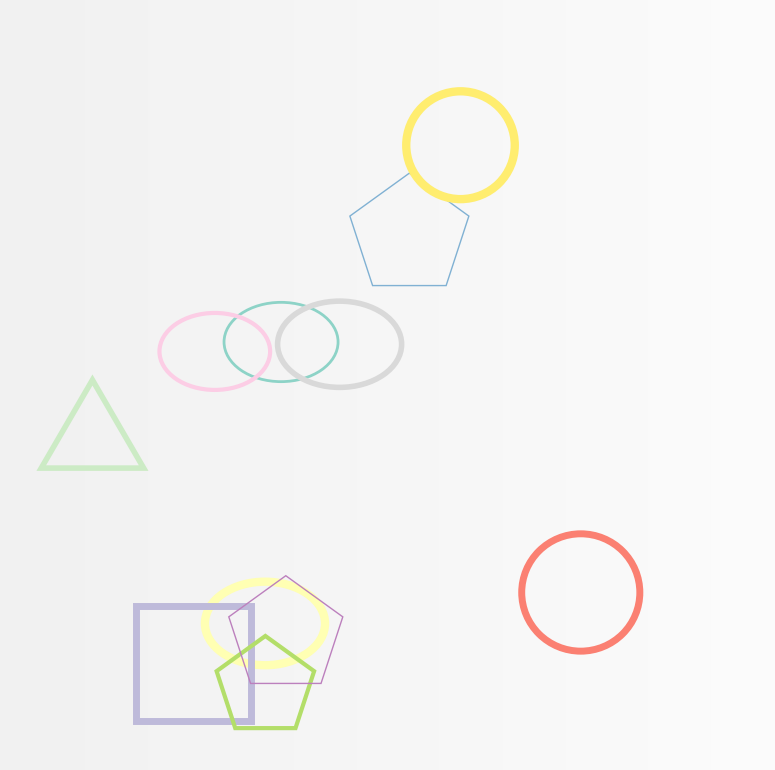[{"shape": "oval", "thickness": 1, "radius": 0.37, "center": [0.363, 0.556]}, {"shape": "oval", "thickness": 3, "radius": 0.39, "center": [0.342, 0.19]}, {"shape": "square", "thickness": 2.5, "radius": 0.37, "center": [0.25, 0.138]}, {"shape": "circle", "thickness": 2.5, "radius": 0.38, "center": [0.749, 0.231]}, {"shape": "pentagon", "thickness": 0.5, "radius": 0.4, "center": [0.528, 0.694]}, {"shape": "pentagon", "thickness": 1.5, "radius": 0.33, "center": [0.342, 0.108]}, {"shape": "oval", "thickness": 1.5, "radius": 0.36, "center": [0.277, 0.544]}, {"shape": "oval", "thickness": 2, "radius": 0.4, "center": [0.438, 0.553]}, {"shape": "pentagon", "thickness": 0.5, "radius": 0.39, "center": [0.369, 0.175]}, {"shape": "triangle", "thickness": 2, "radius": 0.38, "center": [0.119, 0.43]}, {"shape": "circle", "thickness": 3, "radius": 0.35, "center": [0.594, 0.811]}]